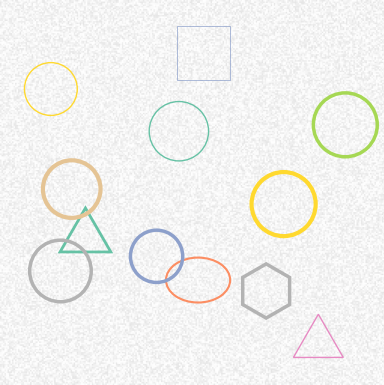[{"shape": "triangle", "thickness": 2, "radius": 0.38, "center": [0.222, 0.384]}, {"shape": "circle", "thickness": 1, "radius": 0.39, "center": [0.465, 0.659]}, {"shape": "oval", "thickness": 1.5, "radius": 0.42, "center": [0.514, 0.273]}, {"shape": "square", "thickness": 0.5, "radius": 0.35, "center": [0.529, 0.862]}, {"shape": "circle", "thickness": 2.5, "radius": 0.34, "center": [0.407, 0.334]}, {"shape": "triangle", "thickness": 1, "radius": 0.37, "center": [0.827, 0.109]}, {"shape": "circle", "thickness": 2.5, "radius": 0.41, "center": [0.897, 0.676]}, {"shape": "circle", "thickness": 1, "radius": 0.34, "center": [0.132, 0.769]}, {"shape": "circle", "thickness": 3, "radius": 0.42, "center": [0.737, 0.47]}, {"shape": "circle", "thickness": 3, "radius": 0.37, "center": [0.186, 0.509]}, {"shape": "hexagon", "thickness": 2.5, "radius": 0.35, "center": [0.691, 0.244]}, {"shape": "circle", "thickness": 2.5, "radius": 0.4, "center": [0.157, 0.296]}]